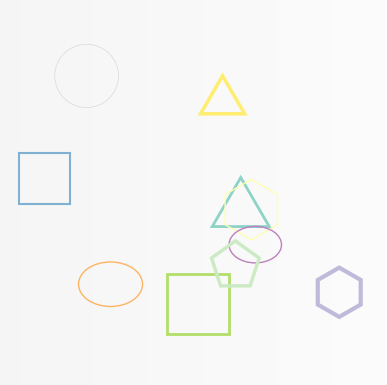[{"shape": "triangle", "thickness": 2, "radius": 0.42, "center": [0.621, 0.454]}, {"shape": "hexagon", "thickness": 1, "radius": 0.39, "center": [0.649, 0.456]}, {"shape": "hexagon", "thickness": 3, "radius": 0.32, "center": [0.875, 0.241]}, {"shape": "square", "thickness": 1.5, "radius": 0.33, "center": [0.114, 0.537]}, {"shape": "oval", "thickness": 1, "radius": 0.41, "center": [0.285, 0.262]}, {"shape": "square", "thickness": 2, "radius": 0.39, "center": [0.511, 0.21]}, {"shape": "circle", "thickness": 0.5, "radius": 0.41, "center": [0.224, 0.803]}, {"shape": "oval", "thickness": 1, "radius": 0.34, "center": [0.659, 0.364]}, {"shape": "pentagon", "thickness": 2.5, "radius": 0.32, "center": [0.607, 0.31]}, {"shape": "triangle", "thickness": 2.5, "radius": 0.33, "center": [0.574, 0.737]}]